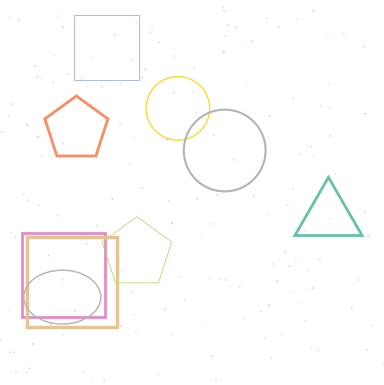[{"shape": "triangle", "thickness": 2, "radius": 0.5, "center": [0.853, 0.439]}, {"shape": "pentagon", "thickness": 2, "radius": 0.43, "center": [0.198, 0.665]}, {"shape": "square", "thickness": 0.5, "radius": 0.42, "center": [0.277, 0.876]}, {"shape": "square", "thickness": 2, "radius": 0.54, "center": [0.165, 0.286]}, {"shape": "pentagon", "thickness": 0.5, "radius": 0.47, "center": [0.356, 0.342]}, {"shape": "circle", "thickness": 1, "radius": 0.41, "center": [0.462, 0.719]}, {"shape": "square", "thickness": 2.5, "radius": 0.59, "center": [0.186, 0.268]}, {"shape": "oval", "thickness": 1, "radius": 0.5, "center": [0.162, 0.228]}, {"shape": "circle", "thickness": 1.5, "radius": 0.53, "center": [0.584, 0.609]}]